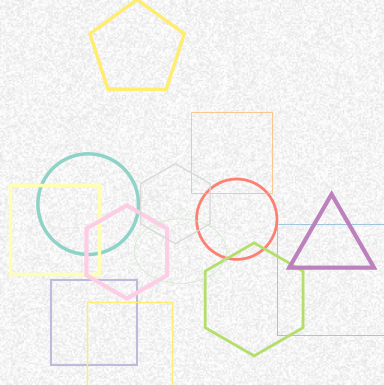[{"shape": "circle", "thickness": 2.5, "radius": 0.65, "center": [0.229, 0.47]}, {"shape": "square", "thickness": 2.5, "radius": 0.58, "center": [0.142, 0.404]}, {"shape": "square", "thickness": 1.5, "radius": 0.55, "center": [0.245, 0.162]}, {"shape": "circle", "thickness": 2, "radius": 0.52, "center": [0.615, 0.431]}, {"shape": "square", "thickness": 0.5, "radius": 0.72, "center": [0.864, 0.275]}, {"shape": "square", "thickness": 0.5, "radius": 0.53, "center": [0.601, 0.604]}, {"shape": "hexagon", "thickness": 2, "radius": 0.73, "center": [0.66, 0.222]}, {"shape": "hexagon", "thickness": 3, "radius": 0.61, "center": [0.329, 0.346]}, {"shape": "hexagon", "thickness": 1, "radius": 0.52, "center": [0.456, 0.471]}, {"shape": "triangle", "thickness": 3, "radius": 0.64, "center": [0.861, 0.368]}, {"shape": "oval", "thickness": 0.5, "radius": 0.6, "center": [0.468, 0.348]}, {"shape": "pentagon", "thickness": 2.5, "radius": 0.64, "center": [0.356, 0.872]}, {"shape": "square", "thickness": 1, "radius": 0.55, "center": [0.337, 0.106]}]